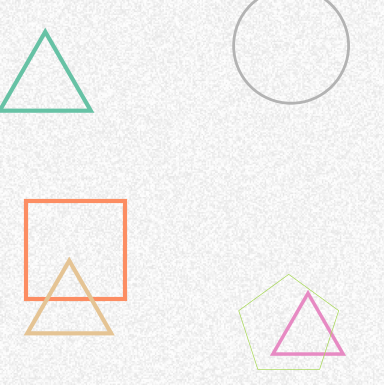[{"shape": "triangle", "thickness": 3, "radius": 0.68, "center": [0.117, 0.781]}, {"shape": "square", "thickness": 3, "radius": 0.64, "center": [0.195, 0.351]}, {"shape": "triangle", "thickness": 2.5, "radius": 0.53, "center": [0.8, 0.133]}, {"shape": "pentagon", "thickness": 0.5, "radius": 0.68, "center": [0.75, 0.151]}, {"shape": "triangle", "thickness": 3, "radius": 0.63, "center": [0.18, 0.197]}, {"shape": "circle", "thickness": 2, "radius": 0.75, "center": [0.756, 0.881]}]